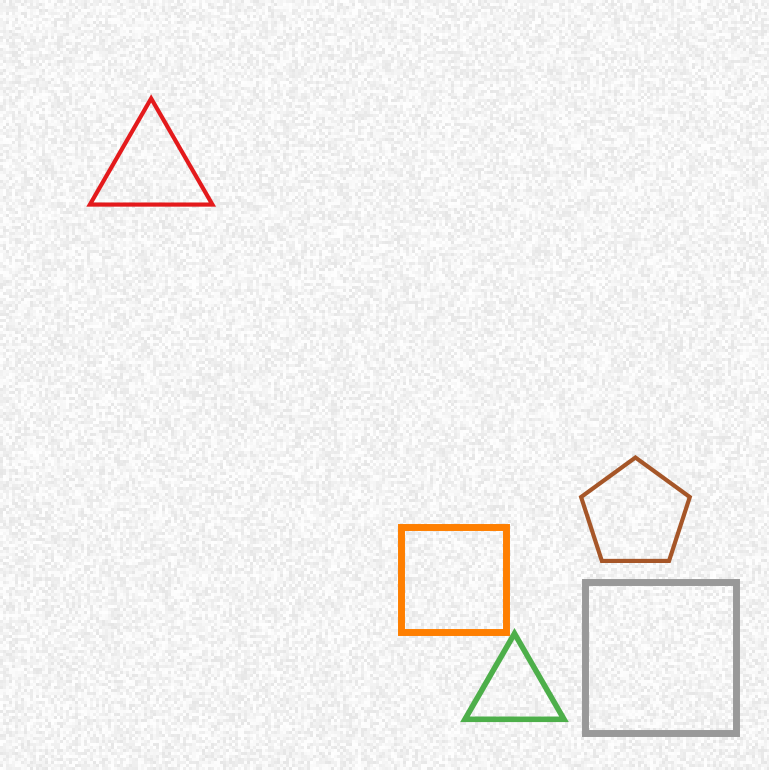[{"shape": "triangle", "thickness": 1.5, "radius": 0.46, "center": [0.196, 0.78]}, {"shape": "triangle", "thickness": 2, "radius": 0.37, "center": [0.668, 0.103]}, {"shape": "square", "thickness": 2.5, "radius": 0.34, "center": [0.589, 0.247]}, {"shape": "pentagon", "thickness": 1.5, "radius": 0.37, "center": [0.825, 0.332]}, {"shape": "square", "thickness": 2.5, "radius": 0.49, "center": [0.858, 0.147]}]